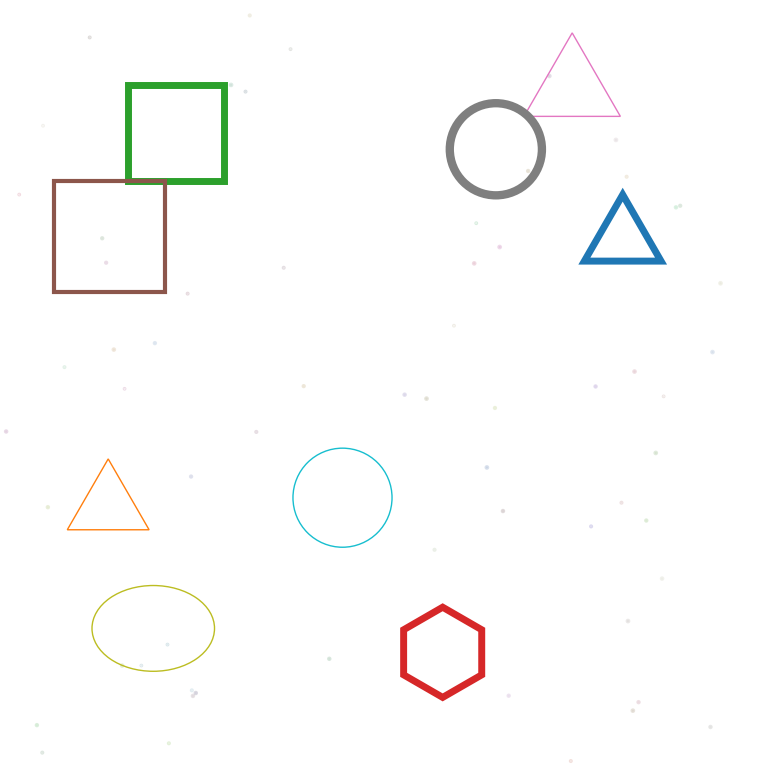[{"shape": "triangle", "thickness": 2.5, "radius": 0.29, "center": [0.809, 0.69]}, {"shape": "triangle", "thickness": 0.5, "radius": 0.31, "center": [0.141, 0.343]}, {"shape": "square", "thickness": 2.5, "radius": 0.31, "center": [0.229, 0.827]}, {"shape": "hexagon", "thickness": 2.5, "radius": 0.29, "center": [0.575, 0.153]}, {"shape": "square", "thickness": 1.5, "radius": 0.36, "center": [0.142, 0.693]}, {"shape": "triangle", "thickness": 0.5, "radius": 0.36, "center": [0.743, 0.885]}, {"shape": "circle", "thickness": 3, "radius": 0.3, "center": [0.644, 0.806]}, {"shape": "oval", "thickness": 0.5, "radius": 0.4, "center": [0.199, 0.184]}, {"shape": "circle", "thickness": 0.5, "radius": 0.32, "center": [0.445, 0.354]}]